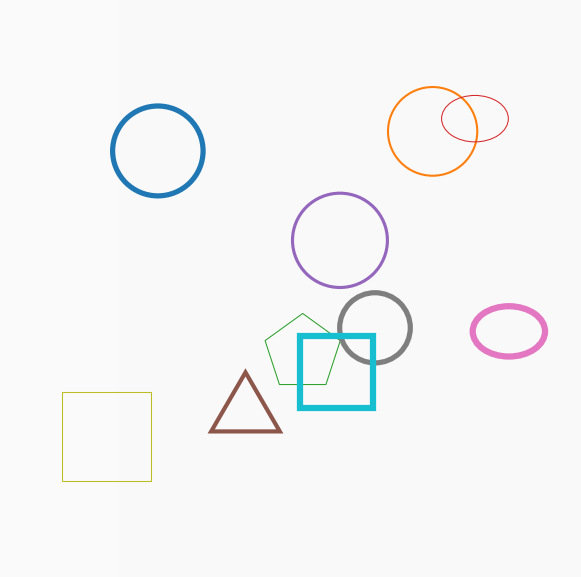[{"shape": "circle", "thickness": 2.5, "radius": 0.39, "center": [0.272, 0.738]}, {"shape": "circle", "thickness": 1, "radius": 0.38, "center": [0.744, 0.772]}, {"shape": "pentagon", "thickness": 0.5, "radius": 0.34, "center": [0.521, 0.388]}, {"shape": "oval", "thickness": 0.5, "radius": 0.29, "center": [0.817, 0.794]}, {"shape": "circle", "thickness": 1.5, "radius": 0.41, "center": [0.585, 0.583]}, {"shape": "triangle", "thickness": 2, "radius": 0.34, "center": [0.422, 0.286]}, {"shape": "oval", "thickness": 3, "radius": 0.31, "center": [0.875, 0.425]}, {"shape": "circle", "thickness": 2.5, "radius": 0.3, "center": [0.645, 0.432]}, {"shape": "square", "thickness": 0.5, "radius": 0.39, "center": [0.183, 0.244]}, {"shape": "square", "thickness": 3, "radius": 0.31, "center": [0.579, 0.355]}]